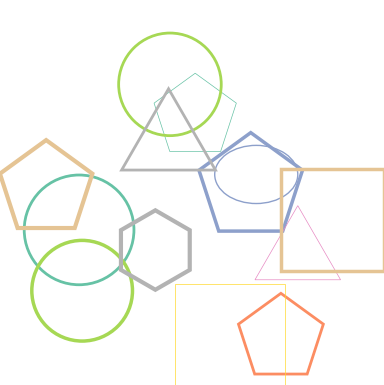[{"shape": "circle", "thickness": 2, "radius": 0.71, "center": [0.205, 0.403]}, {"shape": "pentagon", "thickness": 0.5, "radius": 0.56, "center": [0.507, 0.697]}, {"shape": "pentagon", "thickness": 2, "radius": 0.58, "center": [0.73, 0.122]}, {"shape": "oval", "thickness": 1, "radius": 0.54, "center": [0.666, 0.547]}, {"shape": "pentagon", "thickness": 2.5, "radius": 0.71, "center": [0.651, 0.514]}, {"shape": "triangle", "thickness": 0.5, "radius": 0.64, "center": [0.773, 0.338]}, {"shape": "circle", "thickness": 2.5, "radius": 0.65, "center": [0.213, 0.245]}, {"shape": "circle", "thickness": 2, "radius": 0.67, "center": [0.441, 0.781]}, {"shape": "square", "thickness": 0.5, "radius": 0.71, "center": [0.597, 0.119]}, {"shape": "pentagon", "thickness": 3, "radius": 0.63, "center": [0.12, 0.51]}, {"shape": "square", "thickness": 2.5, "radius": 0.67, "center": [0.864, 0.429]}, {"shape": "triangle", "thickness": 2, "radius": 0.7, "center": [0.438, 0.629]}, {"shape": "hexagon", "thickness": 3, "radius": 0.52, "center": [0.403, 0.351]}]